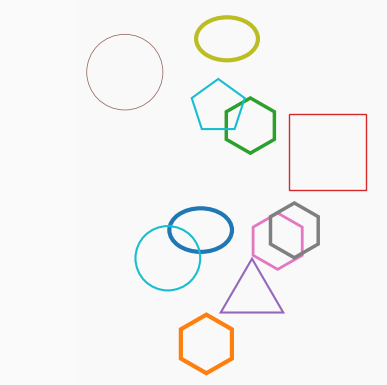[{"shape": "oval", "thickness": 3, "radius": 0.4, "center": [0.518, 0.402]}, {"shape": "hexagon", "thickness": 3, "radius": 0.38, "center": [0.533, 0.107]}, {"shape": "hexagon", "thickness": 2.5, "radius": 0.36, "center": [0.646, 0.674]}, {"shape": "square", "thickness": 1, "radius": 0.5, "center": [0.845, 0.606]}, {"shape": "triangle", "thickness": 1.5, "radius": 0.47, "center": [0.65, 0.235]}, {"shape": "circle", "thickness": 0.5, "radius": 0.49, "center": [0.322, 0.813]}, {"shape": "hexagon", "thickness": 2, "radius": 0.37, "center": [0.717, 0.374]}, {"shape": "hexagon", "thickness": 2.5, "radius": 0.36, "center": [0.76, 0.402]}, {"shape": "oval", "thickness": 3, "radius": 0.4, "center": [0.586, 0.899]}, {"shape": "pentagon", "thickness": 1.5, "radius": 0.36, "center": [0.563, 0.723]}, {"shape": "circle", "thickness": 1.5, "radius": 0.42, "center": [0.433, 0.329]}]